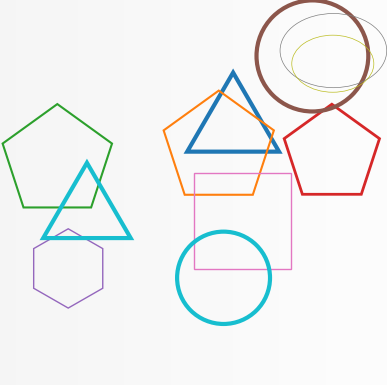[{"shape": "triangle", "thickness": 3, "radius": 0.68, "center": [0.602, 0.675]}, {"shape": "pentagon", "thickness": 1.5, "radius": 0.75, "center": [0.565, 0.615]}, {"shape": "pentagon", "thickness": 1.5, "radius": 0.74, "center": [0.148, 0.581]}, {"shape": "pentagon", "thickness": 2, "radius": 0.65, "center": [0.856, 0.6]}, {"shape": "hexagon", "thickness": 1, "radius": 0.51, "center": [0.176, 0.303]}, {"shape": "circle", "thickness": 3, "radius": 0.72, "center": [0.806, 0.855]}, {"shape": "square", "thickness": 1, "radius": 0.62, "center": [0.625, 0.426]}, {"shape": "oval", "thickness": 0.5, "radius": 0.69, "center": [0.86, 0.869]}, {"shape": "oval", "thickness": 0.5, "radius": 0.53, "center": [0.859, 0.835]}, {"shape": "triangle", "thickness": 3, "radius": 0.65, "center": [0.224, 0.447]}, {"shape": "circle", "thickness": 3, "radius": 0.6, "center": [0.577, 0.278]}]